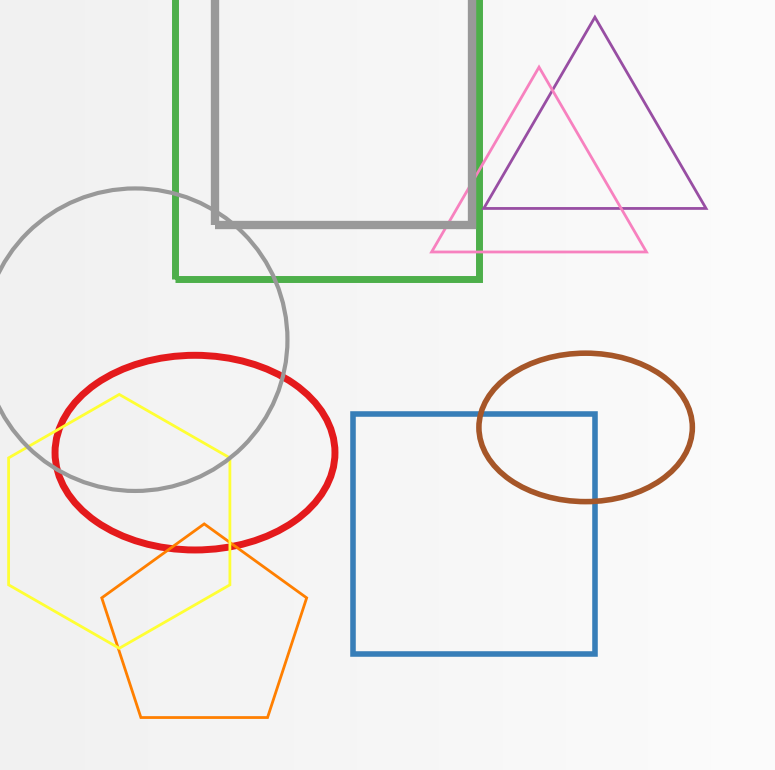[{"shape": "oval", "thickness": 2.5, "radius": 0.9, "center": [0.252, 0.412]}, {"shape": "square", "thickness": 2, "radius": 0.78, "center": [0.611, 0.307]}, {"shape": "square", "thickness": 2.5, "radius": 0.98, "center": [0.422, 0.834]}, {"shape": "triangle", "thickness": 1, "radius": 0.83, "center": [0.768, 0.812]}, {"shape": "pentagon", "thickness": 1, "radius": 0.7, "center": [0.264, 0.181]}, {"shape": "hexagon", "thickness": 1, "radius": 0.82, "center": [0.154, 0.323]}, {"shape": "oval", "thickness": 2, "radius": 0.69, "center": [0.756, 0.445]}, {"shape": "triangle", "thickness": 1, "radius": 0.8, "center": [0.696, 0.753]}, {"shape": "circle", "thickness": 1.5, "radius": 0.98, "center": [0.174, 0.559]}, {"shape": "square", "thickness": 3, "radius": 0.83, "center": [0.443, 0.874]}]